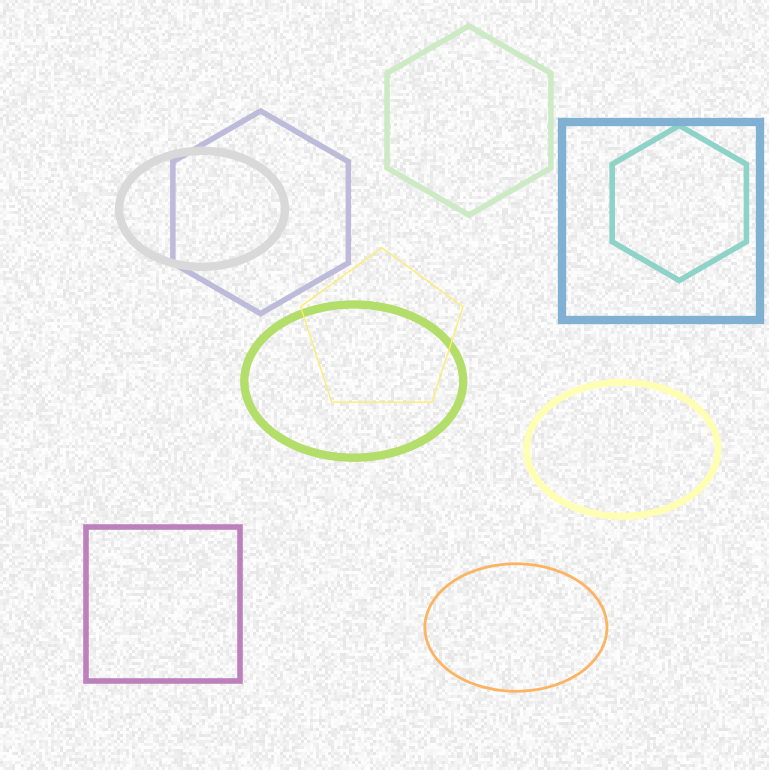[{"shape": "hexagon", "thickness": 2, "radius": 0.5, "center": [0.882, 0.736]}, {"shape": "oval", "thickness": 2.5, "radius": 0.62, "center": [0.808, 0.417]}, {"shape": "hexagon", "thickness": 2, "radius": 0.66, "center": [0.338, 0.724]}, {"shape": "square", "thickness": 3, "radius": 0.64, "center": [0.859, 0.713]}, {"shape": "oval", "thickness": 1, "radius": 0.59, "center": [0.67, 0.185]}, {"shape": "oval", "thickness": 3, "radius": 0.71, "center": [0.459, 0.505]}, {"shape": "oval", "thickness": 3, "radius": 0.54, "center": [0.262, 0.729]}, {"shape": "square", "thickness": 2, "radius": 0.5, "center": [0.211, 0.216]}, {"shape": "hexagon", "thickness": 2, "radius": 0.61, "center": [0.609, 0.843]}, {"shape": "pentagon", "thickness": 0.5, "radius": 0.55, "center": [0.496, 0.567]}]